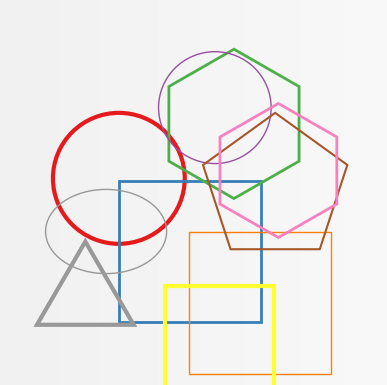[{"shape": "circle", "thickness": 3, "radius": 0.85, "center": [0.307, 0.537]}, {"shape": "square", "thickness": 2, "radius": 0.91, "center": [0.49, 0.347]}, {"shape": "hexagon", "thickness": 2, "radius": 0.97, "center": [0.604, 0.678]}, {"shape": "circle", "thickness": 1, "radius": 0.73, "center": [0.554, 0.72]}, {"shape": "square", "thickness": 1, "radius": 0.92, "center": [0.671, 0.213]}, {"shape": "square", "thickness": 3, "radius": 0.7, "center": [0.567, 0.117]}, {"shape": "pentagon", "thickness": 1.5, "radius": 0.98, "center": [0.71, 0.511]}, {"shape": "hexagon", "thickness": 2, "radius": 0.87, "center": [0.718, 0.557]}, {"shape": "triangle", "thickness": 3, "radius": 0.72, "center": [0.22, 0.228]}, {"shape": "oval", "thickness": 1, "radius": 0.78, "center": [0.274, 0.399]}]